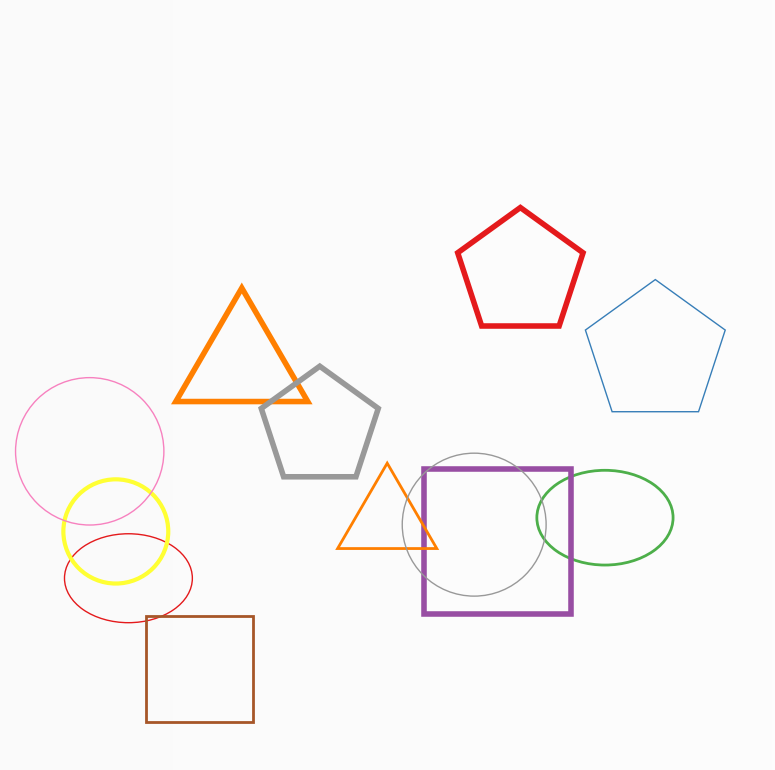[{"shape": "oval", "thickness": 0.5, "radius": 0.41, "center": [0.166, 0.249]}, {"shape": "pentagon", "thickness": 2, "radius": 0.43, "center": [0.671, 0.645]}, {"shape": "pentagon", "thickness": 0.5, "radius": 0.47, "center": [0.846, 0.542]}, {"shape": "oval", "thickness": 1, "radius": 0.44, "center": [0.781, 0.328]}, {"shape": "square", "thickness": 2, "radius": 0.47, "center": [0.642, 0.297]}, {"shape": "triangle", "thickness": 1, "radius": 0.37, "center": [0.5, 0.325]}, {"shape": "triangle", "thickness": 2, "radius": 0.49, "center": [0.312, 0.528]}, {"shape": "circle", "thickness": 1.5, "radius": 0.34, "center": [0.149, 0.31]}, {"shape": "square", "thickness": 1, "radius": 0.34, "center": [0.258, 0.131]}, {"shape": "circle", "thickness": 0.5, "radius": 0.48, "center": [0.116, 0.414]}, {"shape": "circle", "thickness": 0.5, "radius": 0.46, "center": [0.612, 0.319]}, {"shape": "pentagon", "thickness": 2, "radius": 0.4, "center": [0.413, 0.445]}]